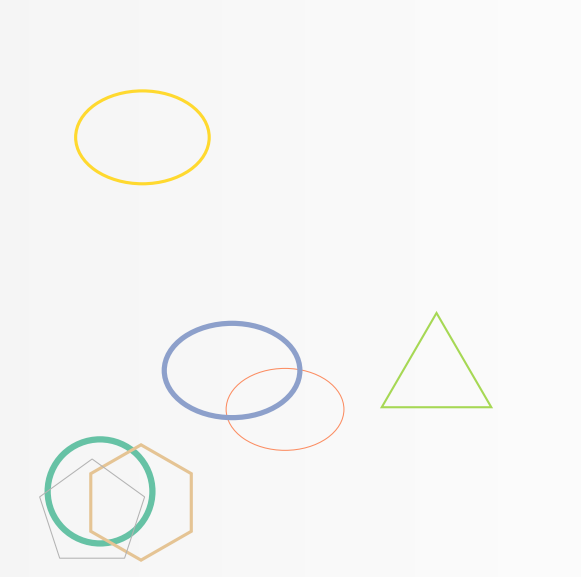[{"shape": "circle", "thickness": 3, "radius": 0.45, "center": [0.172, 0.148]}, {"shape": "oval", "thickness": 0.5, "radius": 0.51, "center": [0.49, 0.29]}, {"shape": "oval", "thickness": 2.5, "radius": 0.58, "center": [0.399, 0.358]}, {"shape": "triangle", "thickness": 1, "radius": 0.54, "center": [0.751, 0.348]}, {"shape": "oval", "thickness": 1.5, "radius": 0.57, "center": [0.245, 0.761]}, {"shape": "hexagon", "thickness": 1.5, "radius": 0.5, "center": [0.243, 0.129]}, {"shape": "pentagon", "thickness": 0.5, "radius": 0.47, "center": [0.158, 0.109]}]